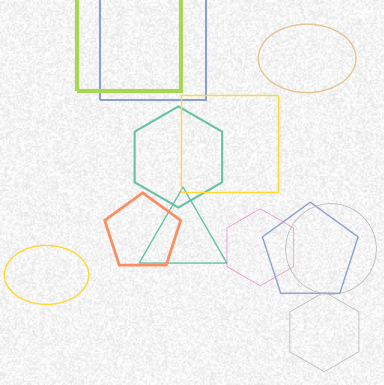[{"shape": "hexagon", "thickness": 1.5, "radius": 0.66, "center": [0.463, 0.592]}, {"shape": "triangle", "thickness": 1, "radius": 0.66, "center": [0.475, 0.382]}, {"shape": "pentagon", "thickness": 2, "radius": 0.52, "center": [0.371, 0.395]}, {"shape": "pentagon", "thickness": 1, "radius": 0.65, "center": [0.806, 0.344]}, {"shape": "square", "thickness": 1.5, "radius": 0.69, "center": [0.398, 0.877]}, {"shape": "hexagon", "thickness": 0.5, "radius": 0.5, "center": [0.676, 0.358]}, {"shape": "square", "thickness": 3, "radius": 0.67, "center": [0.335, 0.897]}, {"shape": "oval", "thickness": 1, "radius": 0.55, "center": [0.121, 0.286]}, {"shape": "square", "thickness": 1, "radius": 0.63, "center": [0.595, 0.627]}, {"shape": "oval", "thickness": 1, "radius": 0.63, "center": [0.798, 0.848]}, {"shape": "circle", "thickness": 0.5, "radius": 0.59, "center": [0.86, 0.353]}, {"shape": "hexagon", "thickness": 0.5, "radius": 0.52, "center": [0.843, 0.138]}]